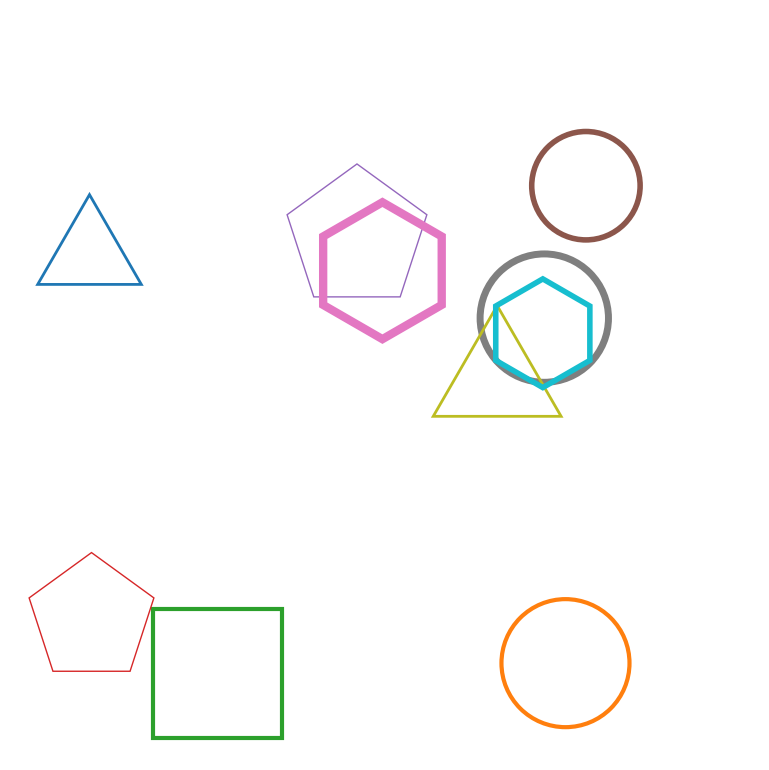[{"shape": "triangle", "thickness": 1, "radius": 0.39, "center": [0.116, 0.669]}, {"shape": "circle", "thickness": 1.5, "radius": 0.42, "center": [0.734, 0.139]}, {"shape": "square", "thickness": 1.5, "radius": 0.42, "center": [0.282, 0.126]}, {"shape": "pentagon", "thickness": 0.5, "radius": 0.43, "center": [0.119, 0.197]}, {"shape": "pentagon", "thickness": 0.5, "radius": 0.48, "center": [0.464, 0.692]}, {"shape": "circle", "thickness": 2, "radius": 0.35, "center": [0.761, 0.759]}, {"shape": "hexagon", "thickness": 3, "radius": 0.44, "center": [0.497, 0.648]}, {"shape": "circle", "thickness": 2.5, "radius": 0.42, "center": [0.707, 0.587]}, {"shape": "triangle", "thickness": 1, "radius": 0.48, "center": [0.646, 0.507]}, {"shape": "hexagon", "thickness": 2, "radius": 0.35, "center": [0.705, 0.567]}]